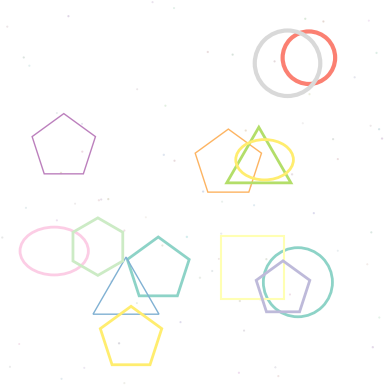[{"shape": "circle", "thickness": 2, "radius": 0.45, "center": [0.774, 0.267]}, {"shape": "pentagon", "thickness": 2, "radius": 0.42, "center": [0.411, 0.3]}, {"shape": "square", "thickness": 1.5, "radius": 0.41, "center": [0.656, 0.305]}, {"shape": "pentagon", "thickness": 2, "radius": 0.37, "center": [0.735, 0.249]}, {"shape": "circle", "thickness": 3, "radius": 0.34, "center": [0.802, 0.85]}, {"shape": "triangle", "thickness": 1, "radius": 0.49, "center": [0.327, 0.233]}, {"shape": "pentagon", "thickness": 1, "radius": 0.45, "center": [0.593, 0.574]}, {"shape": "triangle", "thickness": 2, "radius": 0.48, "center": [0.672, 0.573]}, {"shape": "oval", "thickness": 2, "radius": 0.44, "center": [0.141, 0.348]}, {"shape": "circle", "thickness": 3, "radius": 0.43, "center": [0.747, 0.836]}, {"shape": "pentagon", "thickness": 1, "radius": 0.43, "center": [0.166, 0.618]}, {"shape": "hexagon", "thickness": 2, "radius": 0.37, "center": [0.254, 0.359]}, {"shape": "pentagon", "thickness": 2, "radius": 0.42, "center": [0.34, 0.12]}, {"shape": "oval", "thickness": 2, "radius": 0.37, "center": [0.687, 0.585]}]